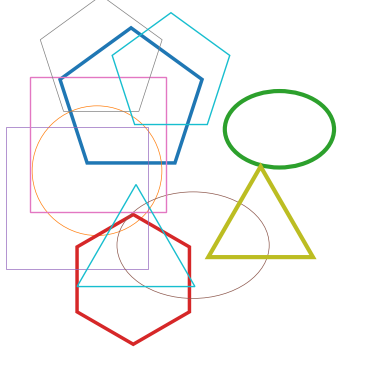[{"shape": "pentagon", "thickness": 2.5, "radius": 0.97, "center": [0.34, 0.734]}, {"shape": "circle", "thickness": 0.5, "radius": 0.84, "center": [0.252, 0.557]}, {"shape": "oval", "thickness": 3, "radius": 0.71, "center": [0.726, 0.664]}, {"shape": "hexagon", "thickness": 2.5, "radius": 0.84, "center": [0.346, 0.274]}, {"shape": "square", "thickness": 0.5, "radius": 0.92, "center": [0.2, 0.486]}, {"shape": "oval", "thickness": 0.5, "radius": 0.99, "center": [0.502, 0.363]}, {"shape": "square", "thickness": 1, "radius": 0.88, "center": [0.255, 0.625]}, {"shape": "pentagon", "thickness": 0.5, "radius": 0.83, "center": [0.263, 0.845]}, {"shape": "triangle", "thickness": 3, "radius": 0.78, "center": [0.677, 0.411]}, {"shape": "pentagon", "thickness": 1, "radius": 0.8, "center": [0.444, 0.806]}, {"shape": "triangle", "thickness": 1, "radius": 0.88, "center": [0.353, 0.344]}]